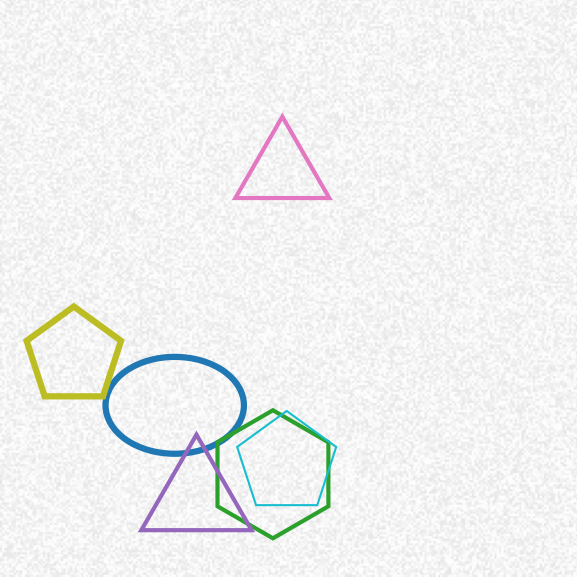[{"shape": "oval", "thickness": 3, "radius": 0.6, "center": [0.303, 0.297]}, {"shape": "hexagon", "thickness": 2, "radius": 0.55, "center": [0.473, 0.178]}, {"shape": "triangle", "thickness": 2, "radius": 0.55, "center": [0.34, 0.136]}, {"shape": "triangle", "thickness": 2, "radius": 0.47, "center": [0.489, 0.703]}, {"shape": "pentagon", "thickness": 3, "radius": 0.43, "center": [0.128, 0.382]}, {"shape": "pentagon", "thickness": 1, "radius": 0.45, "center": [0.496, 0.197]}]